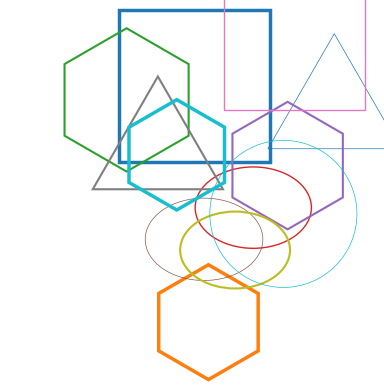[{"shape": "triangle", "thickness": 0.5, "radius": 1.0, "center": [0.868, 0.713]}, {"shape": "square", "thickness": 2.5, "radius": 0.98, "center": [0.505, 0.776]}, {"shape": "hexagon", "thickness": 2.5, "radius": 0.75, "center": [0.541, 0.163]}, {"shape": "hexagon", "thickness": 1.5, "radius": 0.93, "center": [0.329, 0.741]}, {"shape": "oval", "thickness": 1, "radius": 0.75, "center": [0.658, 0.461]}, {"shape": "hexagon", "thickness": 1.5, "radius": 0.83, "center": [0.747, 0.57]}, {"shape": "oval", "thickness": 0.5, "radius": 0.76, "center": [0.53, 0.378]}, {"shape": "square", "thickness": 1, "radius": 0.92, "center": [0.765, 0.898]}, {"shape": "triangle", "thickness": 1.5, "radius": 0.98, "center": [0.41, 0.606]}, {"shape": "oval", "thickness": 1.5, "radius": 0.71, "center": [0.611, 0.351]}, {"shape": "circle", "thickness": 0.5, "radius": 0.96, "center": [0.736, 0.444]}, {"shape": "hexagon", "thickness": 2.5, "radius": 0.72, "center": [0.459, 0.598]}]